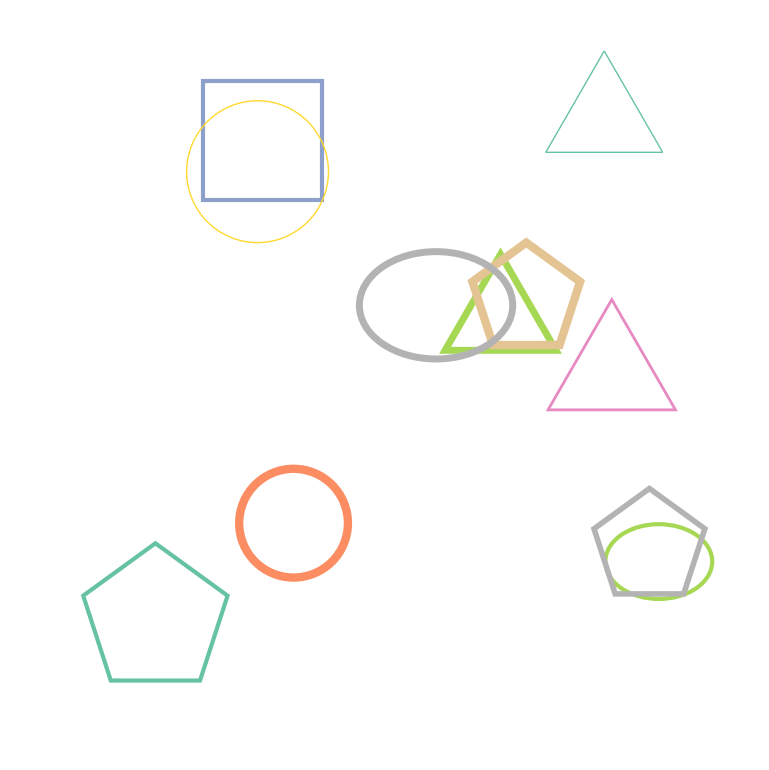[{"shape": "pentagon", "thickness": 1.5, "radius": 0.49, "center": [0.202, 0.196]}, {"shape": "triangle", "thickness": 0.5, "radius": 0.44, "center": [0.785, 0.846]}, {"shape": "circle", "thickness": 3, "radius": 0.35, "center": [0.381, 0.321]}, {"shape": "square", "thickness": 1.5, "radius": 0.39, "center": [0.341, 0.817]}, {"shape": "triangle", "thickness": 1, "radius": 0.48, "center": [0.794, 0.515]}, {"shape": "oval", "thickness": 1.5, "radius": 0.35, "center": [0.856, 0.271]}, {"shape": "triangle", "thickness": 2.5, "radius": 0.42, "center": [0.65, 0.587]}, {"shape": "circle", "thickness": 0.5, "radius": 0.46, "center": [0.334, 0.777]}, {"shape": "pentagon", "thickness": 3, "radius": 0.37, "center": [0.683, 0.611]}, {"shape": "pentagon", "thickness": 2, "radius": 0.38, "center": [0.843, 0.29]}, {"shape": "oval", "thickness": 2.5, "radius": 0.5, "center": [0.566, 0.604]}]